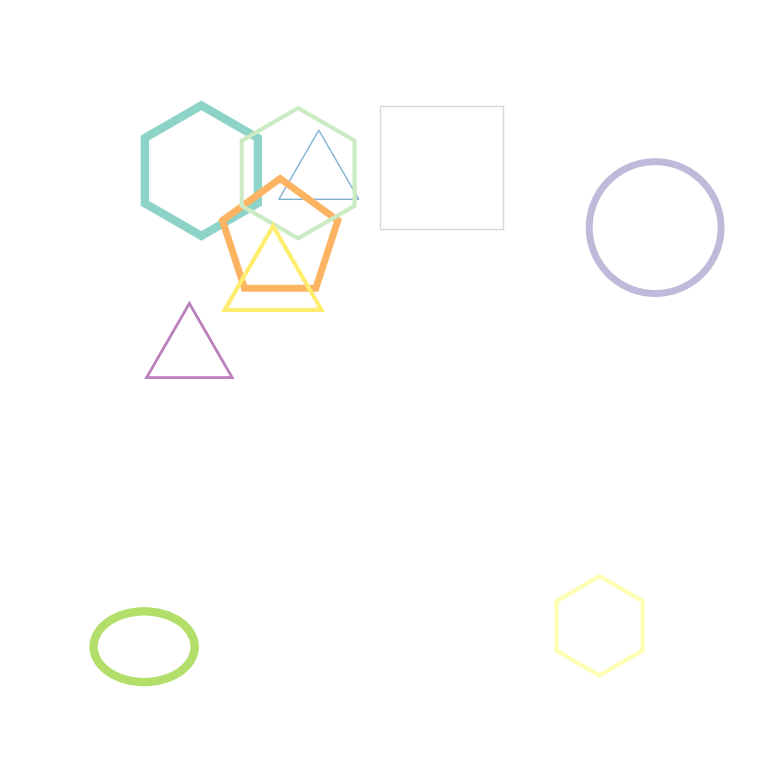[{"shape": "hexagon", "thickness": 3, "radius": 0.42, "center": [0.262, 0.778]}, {"shape": "hexagon", "thickness": 1.5, "radius": 0.32, "center": [0.779, 0.187]}, {"shape": "circle", "thickness": 2.5, "radius": 0.43, "center": [0.851, 0.704]}, {"shape": "triangle", "thickness": 0.5, "radius": 0.3, "center": [0.414, 0.771]}, {"shape": "pentagon", "thickness": 2.5, "radius": 0.39, "center": [0.364, 0.689]}, {"shape": "oval", "thickness": 3, "radius": 0.33, "center": [0.187, 0.16]}, {"shape": "square", "thickness": 0.5, "radius": 0.4, "center": [0.574, 0.782]}, {"shape": "triangle", "thickness": 1, "radius": 0.32, "center": [0.246, 0.542]}, {"shape": "hexagon", "thickness": 1.5, "radius": 0.42, "center": [0.387, 0.775]}, {"shape": "triangle", "thickness": 1.5, "radius": 0.36, "center": [0.355, 0.634]}]